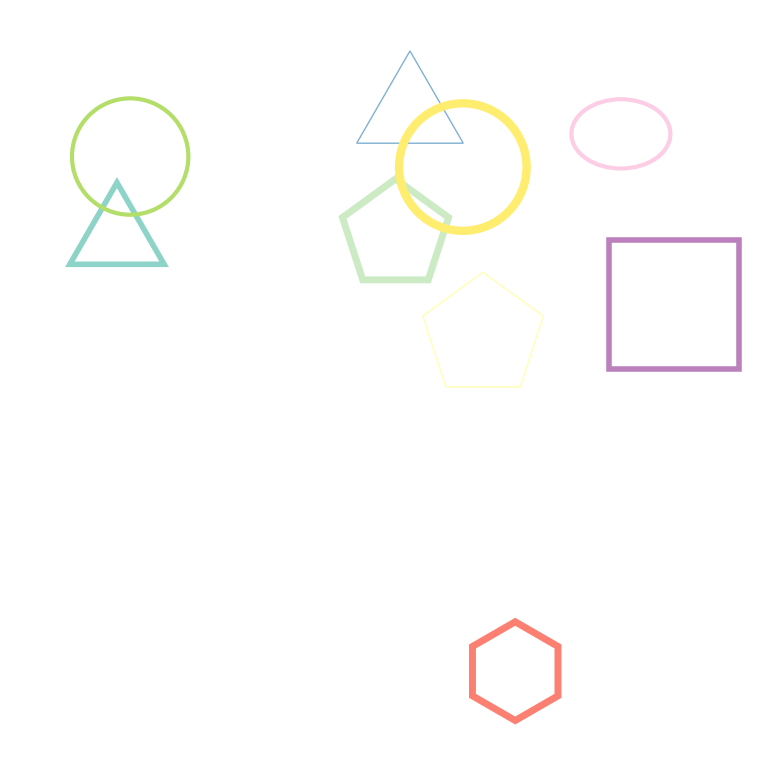[{"shape": "triangle", "thickness": 2, "radius": 0.35, "center": [0.152, 0.692]}, {"shape": "pentagon", "thickness": 0.5, "radius": 0.41, "center": [0.627, 0.564]}, {"shape": "hexagon", "thickness": 2.5, "radius": 0.32, "center": [0.669, 0.128]}, {"shape": "triangle", "thickness": 0.5, "radius": 0.4, "center": [0.532, 0.854]}, {"shape": "circle", "thickness": 1.5, "radius": 0.38, "center": [0.169, 0.797]}, {"shape": "oval", "thickness": 1.5, "radius": 0.32, "center": [0.806, 0.826]}, {"shape": "square", "thickness": 2, "radius": 0.42, "center": [0.875, 0.604]}, {"shape": "pentagon", "thickness": 2.5, "radius": 0.36, "center": [0.514, 0.695]}, {"shape": "circle", "thickness": 3, "radius": 0.41, "center": [0.601, 0.783]}]